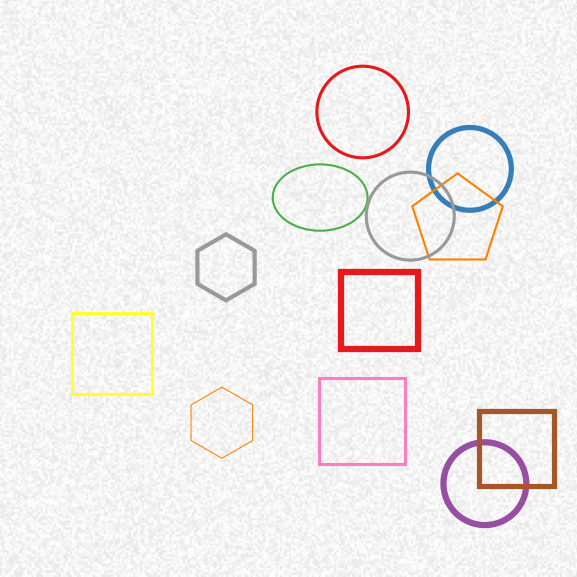[{"shape": "circle", "thickness": 1.5, "radius": 0.4, "center": [0.628, 0.805]}, {"shape": "square", "thickness": 3, "radius": 0.33, "center": [0.656, 0.461]}, {"shape": "circle", "thickness": 2.5, "radius": 0.36, "center": [0.814, 0.707]}, {"shape": "oval", "thickness": 1, "radius": 0.41, "center": [0.554, 0.657]}, {"shape": "circle", "thickness": 3, "radius": 0.36, "center": [0.84, 0.162]}, {"shape": "hexagon", "thickness": 0.5, "radius": 0.31, "center": [0.384, 0.267]}, {"shape": "pentagon", "thickness": 1, "radius": 0.41, "center": [0.792, 0.617]}, {"shape": "square", "thickness": 1.5, "radius": 0.35, "center": [0.194, 0.387]}, {"shape": "square", "thickness": 2.5, "radius": 0.32, "center": [0.895, 0.222]}, {"shape": "square", "thickness": 1.5, "radius": 0.37, "center": [0.626, 0.27]}, {"shape": "hexagon", "thickness": 2, "radius": 0.29, "center": [0.391, 0.536]}, {"shape": "circle", "thickness": 1.5, "radius": 0.38, "center": [0.71, 0.625]}]